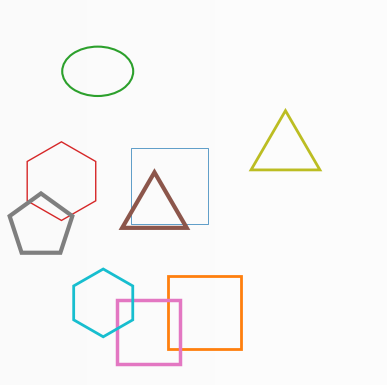[{"shape": "square", "thickness": 0.5, "radius": 0.5, "center": [0.438, 0.517]}, {"shape": "square", "thickness": 2, "radius": 0.47, "center": [0.527, 0.189]}, {"shape": "oval", "thickness": 1.5, "radius": 0.46, "center": [0.252, 0.815]}, {"shape": "hexagon", "thickness": 1, "radius": 0.51, "center": [0.159, 0.529]}, {"shape": "triangle", "thickness": 3, "radius": 0.48, "center": [0.399, 0.456]}, {"shape": "square", "thickness": 2.5, "radius": 0.41, "center": [0.383, 0.138]}, {"shape": "pentagon", "thickness": 3, "radius": 0.43, "center": [0.106, 0.412]}, {"shape": "triangle", "thickness": 2, "radius": 0.51, "center": [0.737, 0.61]}, {"shape": "hexagon", "thickness": 2, "radius": 0.44, "center": [0.266, 0.213]}]